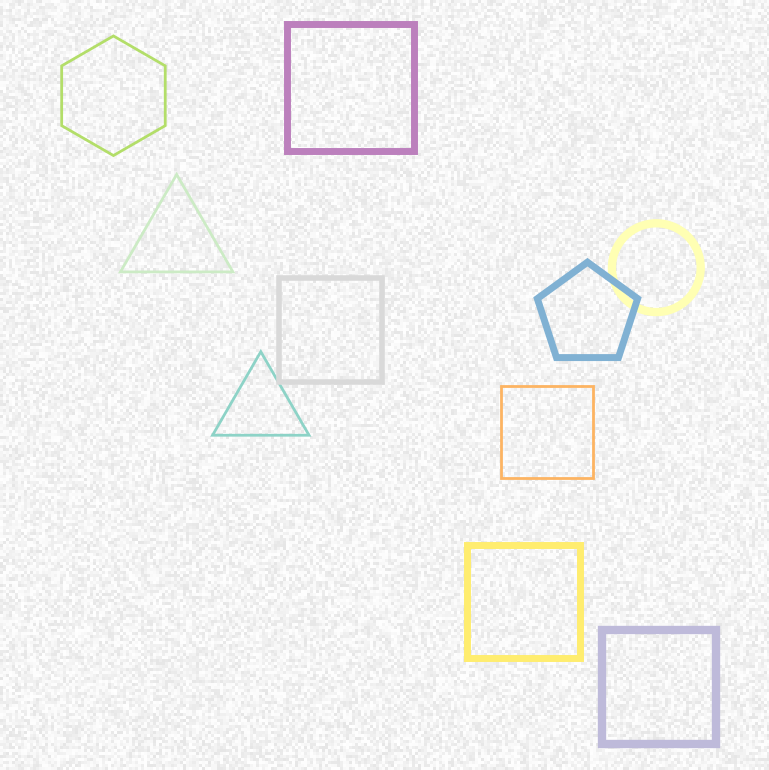[{"shape": "triangle", "thickness": 1, "radius": 0.36, "center": [0.339, 0.471]}, {"shape": "circle", "thickness": 3, "radius": 0.29, "center": [0.852, 0.652]}, {"shape": "square", "thickness": 3, "radius": 0.37, "center": [0.856, 0.108]}, {"shape": "pentagon", "thickness": 2.5, "radius": 0.34, "center": [0.763, 0.591]}, {"shape": "square", "thickness": 1, "radius": 0.3, "center": [0.71, 0.439]}, {"shape": "hexagon", "thickness": 1, "radius": 0.39, "center": [0.147, 0.876]}, {"shape": "square", "thickness": 2, "radius": 0.34, "center": [0.43, 0.571]}, {"shape": "square", "thickness": 2.5, "radius": 0.41, "center": [0.455, 0.886]}, {"shape": "triangle", "thickness": 1, "radius": 0.42, "center": [0.229, 0.689]}, {"shape": "square", "thickness": 2.5, "radius": 0.37, "center": [0.68, 0.219]}]